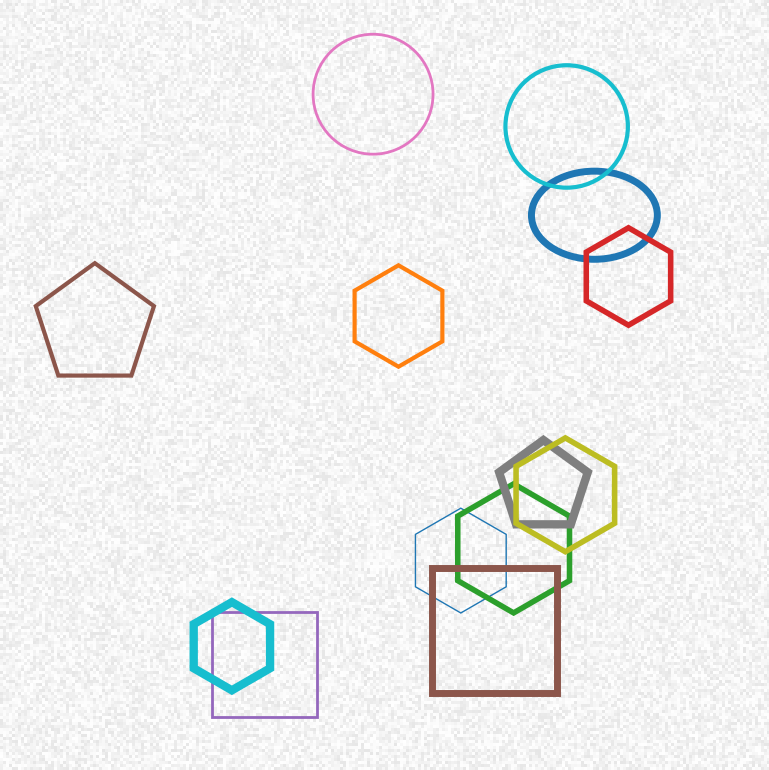[{"shape": "hexagon", "thickness": 0.5, "radius": 0.34, "center": [0.598, 0.272]}, {"shape": "oval", "thickness": 2.5, "radius": 0.41, "center": [0.772, 0.72]}, {"shape": "hexagon", "thickness": 1.5, "radius": 0.33, "center": [0.518, 0.59]}, {"shape": "hexagon", "thickness": 2, "radius": 0.42, "center": [0.667, 0.288]}, {"shape": "hexagon", "thickness": 2, "radius": 0.32, "center": [0.816, 0.641]}, {"shape": "square", "thickness": 1, "radius": 0.34, "center": [0.344, 0.137]}, {"shape": "square", "thickness": 2.5, "radius": 0.41, "center": [0.642, 0.181]}, {"shape": "pentagon", "thickness": 1.5, "radius": 0.4, "center": [0.123, 0.578]}, {"shape": "circle", "thickness": 1, "radius": 0.39, "center": [0.485, 0.878]}, {"shape": "pentagon", "thickness": 3, "radius": 0.3, "center": [0.706, 0.368]}, {"shape": "hexagon", "thickness": 2, "radius": 0.37, "center": [0.734, 0.357]}, {"shape": "hexagon", "thickness": 3, "radius": 0.29, "center": [0.301, 0.161]}, {"shape": "circle", "thickness": 1.5, "radius": 0.4, "center": [0.736, 0.836]}]